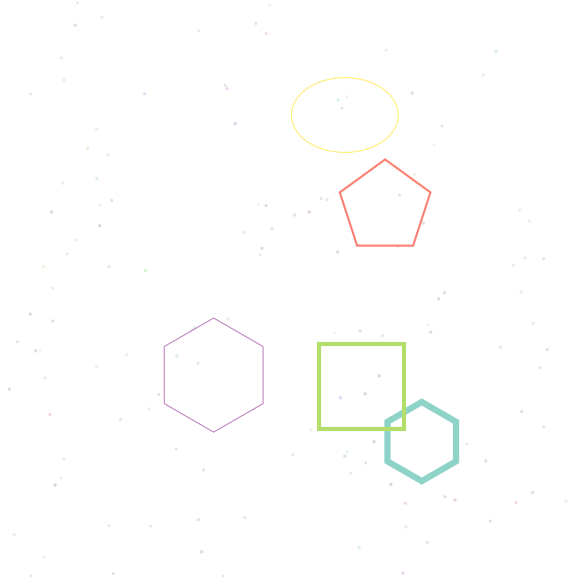[{"shape": "hexagon", "thickness": 3, "radius": 0.34, "center": [0.73, 0.235]}, {"shape": "pentagon", "thickness": 1, "radius": 0.41, "center": [0.667, 0.641]}, {"shape": "square", "thickness": 2, "radius": 0.37, "center": [0.625, 0.33]}, {"shape": "hexagon", "thickness": 0.5, "radius": 0.49, "center": [0.37, 0.35]}, {"shape": "oval", "thickness": 0.5, "radius": 0.46, "center": [0.597, 0.8]}]